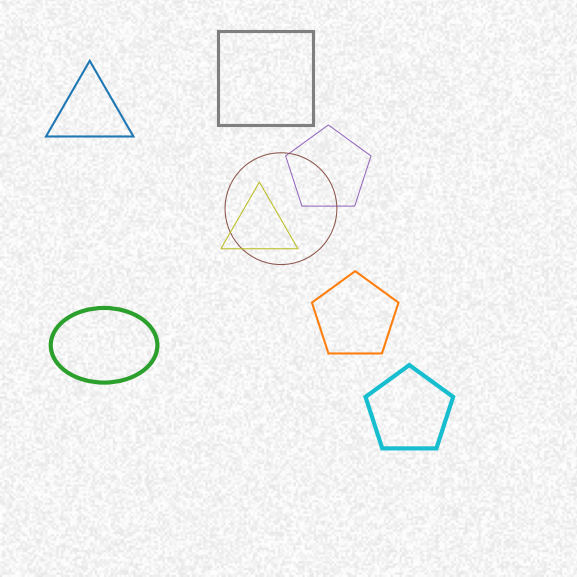[{"shape": "triangle", "thickness": 1, "radius": 0.44, "center": [0.155, 0.807]}, {"shape": "pentagon", "thickness": 1, "radius": 0.39, "center": [0.615, 0.451]}, {"shape": "oval", "thickness": 2, "radius": 0.46, "center": [0.18, 0.401]}, {"shape": "pentagon", "thickness": 0.5, "radius": 0.39, "center": [0.569, 0.705]}, {"shape": "circle", "thickness": 0.5, "radius": 0.48, "center": [0.487, 0.638]}, {"shape": "square", "thickness": 1.5, "radius": 0.41, "center": [0.46, 0.864]}, {"shape": "triangle", "thickness": 0.5, "radius": 0.39, "center": [0.449, 0.607]}, {"shape": "pentagon", "thickness": 2, "radius": 0.4, "center": [0.709, 0.287]}]